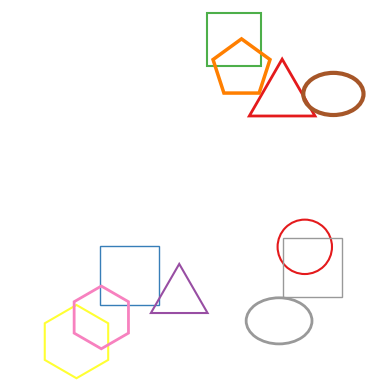[{"shape": "triangle", "thickness": 2, "radius": 0.49, "center": [0.733, 0.748]}, {"shape": "circle", "thickness": 1.5, "radius": 0.35, "center": [0.792, 0.359]}, {"shape": "square", "thickness": 1, "radius": 0.39, "center": [0.336, 0.284]}, {"shape": "square", "thickness": 1.5, "radius": 0.35, "center": [0.607, 0.898]}, {"shape": "triangle", "thickness": 1.5, "radius": 0.42, "center": [0.466, 0.229]}, {"shape": "pentagon", "thickness": 2.5, "radius": 0.39, "center": [0.627, 0.821]}, {"shape": "hexagon", "thickness": 1.5, "radius": 0.48, "center": [0.199, 0.113]}, {"shape": "oval", "thickness": 3, "radius": 0.39, "center": [0.866, 0.756]}, {"shape": "hexagon", "thickness": 2, "radius": 0.41, "center": [0.263, 0.176]}, {"shape": "square", "thickness": 1, "radius": 0.38, "center": [0.812, 0.305]}, {"shape": "oval", "thickness": 2, "radius": 0.43, "center": [0.725, 0.167]}]